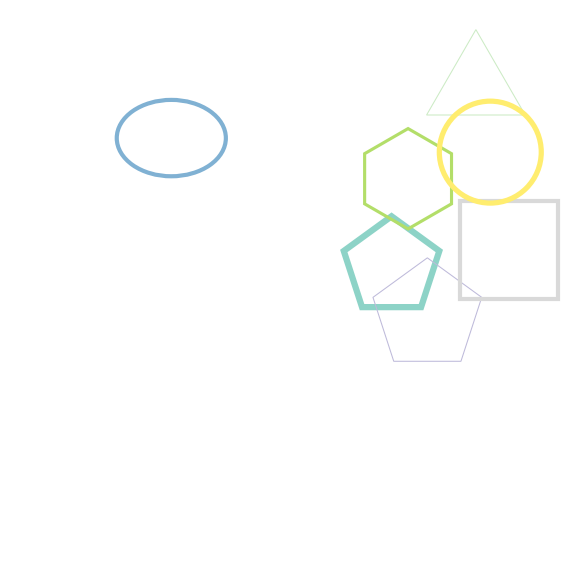[{"shape": "pentagon", "thickness": 3, "radius": 0.43, "center": [0.678, 0.538]}, {"shape": "pentagon", "thickness": 0.5, "radius": 0.5, "center": [0.74, 0.454]}, {"shape": "oval", "thickness": 2, "radius": 0.47, "center": [0.297, 0.76]}, {"shape": "hexagon", "thickness": 1.5, "radius": 0.43, "center": [0.707, 0.69]}, {"shape": "square", "thickness": 2, "radius": 0.42, "center": [0.882, 0.567]}, {"shape": "triangle", "thickness": 0.5, "radius": 0.49, "center": [0.824, 0.849]}, {"shape": "circle", "thickness": 2.5, "radius": 0.44, "center": [0.849, 0.736]}]